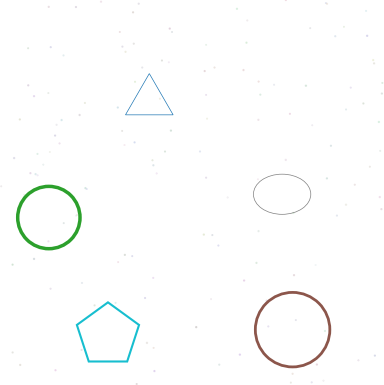[{"shape": "triangle", "thickness": 0.5, "radius": 0.36, "center": [0.388, 0.737]}, {"shape": "circle", "thickness": 2.5, "radius": 0.4, "center": [0.127, 0.435]}, {"shape": "circle", "thickness": 2, "radius": 0.48, "center": [0.76, 0.144]}, {"shape": "oval", "thickness": 0.5, "radius": 0.37, "center": [0.733, 0.495]}, {"shape": "pentagon", "thickness": 1.5, "radius": 0.42, "center": [0.28, 0.13]}]